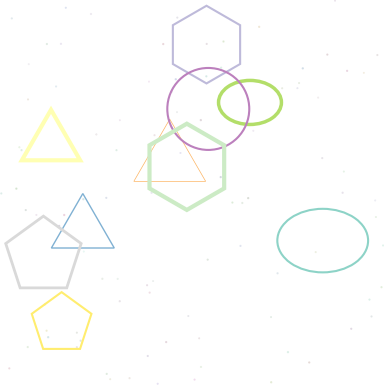[{"shape": "oval", "thickness": 1.5, "radius": 0.59, "center": [0.838, 0.375]}, {"shape": "triangle", "thickness": 3, "radius": 0.44, "center": [0.132, 0.627]}, {"shape": "hexagon", "thickness": 1.5, "radius": 0.5, "center": [0.536, 0.884]}, {"shape": "triangle", "thickness": 1, "radius": 0.47, "center": [0.215, 0.403]}, {"shape": "triangle", "thickness": 0.5, "radius": 0.54, "center": [0.441, 0.583]}, {"shape": "oval", "thickness": 2.5, "radius": 0.41, "center": [0.649, 0.734]}, {"shape": "pentagon", "thickness": 2, "radius": 0.51, "center": [0.113, 0.336]}, {"shape": "circle", "thickness": 1.5, "radius": 0.53, "center": [0.541, 0.717]}, {"shape": "hexagon", "thickness": 3, "radius": 0.56, "center": [0.485, 0.567]}, {"shape": "pentagon", "thickness": 1.5, "radius": 0.41, "center": [0.16, 0.16]}]